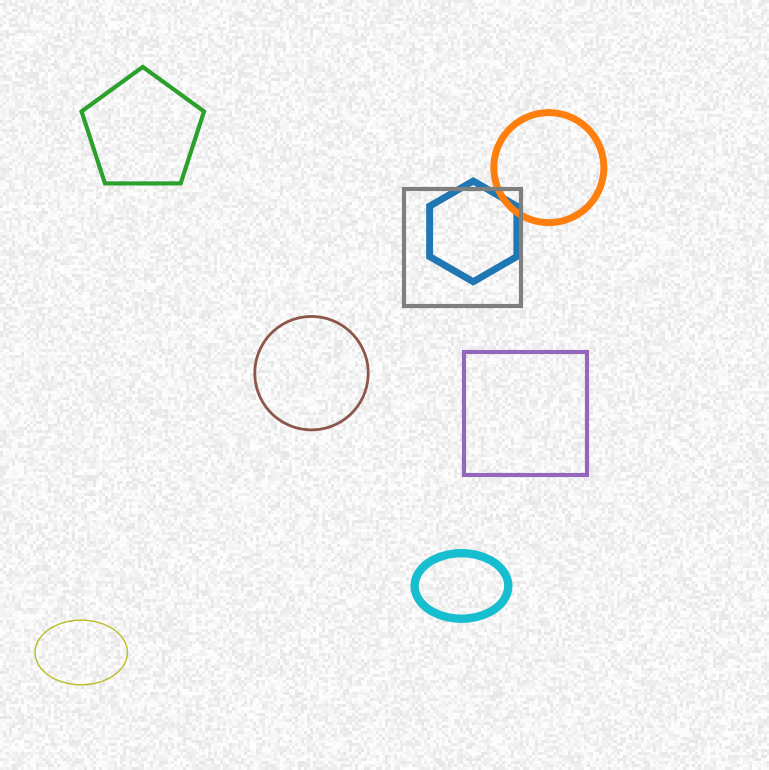[{"shape": "hexagon", "thickness": 2.5, "radius": 0.33, "center": [0.615, 0.7]}, {"shape": "circle", "thickness": 2.5, "radius": 0.36, "center": [0.713, 0.782]}, {"shape": "pentagon", "thickness": 1.5, "radius": 0.42, "center": [0.185, 0.829]}, {"shape": "square", "thickness": 1.5, "radius": 0.4, "center": [0.683, 0.463]}, {"shape": "circle", "thickness": 1, "radius": 0.37, "center": [0.405, 0.515]}, {"shape": "square", "thickness": 1.5, "radius": 0.38, "center": [0.601, 0.678]}, {"shape": "oval", "thickness": 0.5, "radius": 0.3, "center": [0.106, 0.153]}, {"shape": "oval", "thickness": 3, "radius": 0.3, "center": [0.599, 0.239]}]